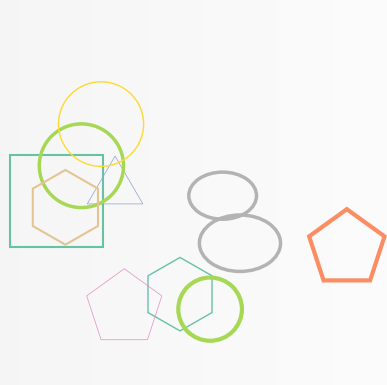[{"shape": "hexagon", "thickness": 1, "radius": 0.48, "center": [0.465, 0.236]}, {"shape": "square", "thickness": 1.5, "radius": 0.6, "center": [0.145, 0.478]}, {"shape": "pentagon", "thickness": 3, "radius": 0.51, "center": [0.895, 0.354]}, {"shape": "triangle", "thickness": 0.5, "radius": 0.41, "center": [0.297, 0.512]}, {"shape": "pentagon", "thickness": 0.5, "radius": 0.51, "center": [0.321, 0.2]}, {"shape": "circle", "thickness": 2.5, "radius": 0.54, "center": [0.21, 0.57]}, {"shape": "circle", "thickness": 3, "radius": 0.41, "center": [0.542, 0.197]}, {"shape": "circle", "thickness": 1, "radius": 0.55, "center": [0.261, 0.678]}, {"shape": "hexagon", "thickness": 1.5, "radius": 0.49, "center": [0.169, 0.461]}, {"shape": "oval", "thickness": 2.5, "radius": 0.52, "center": [0.619, 0.368]}, {"shape": "oval", "thickness": 2.5, "radius": 0.44, "center": [0.575, 0.492]}]